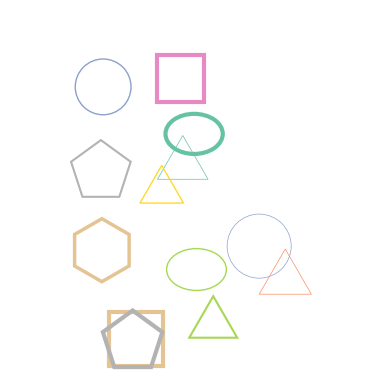[{"shape": "oval", "thickness": 3, "radius": 0.37, "center": [0.504, 0.652]}, {"shape": "triangle", "thickness": 0.5, "radius": 0.38, "center": [0.475, 0.572]}, {"shape": "triangle", "thickness": 0.5, "radius": 0.39, "center": [0.741, 0.275]}, {"shape": "circle", "thickness": 1, "radius": 0.36, "center": [0.268, 0.774]}, {"shape": "circle", "thickness": 0.5, "radius": 0.42, "center": [0.673, 0.361]}, {"shape": "square", "thickness": 3, "radius": 0.31, "center": [0.469, 0.796]}, {"shape": "triangle", "thickness": 1.5, "radius": 0.36, "center": [0.554, 0.159]}, {"shape": "oval", "thickness": 1, "radius": 0.39, "center": [0.51, 0.3]}, {"shape": "triangle", "thickness": 1, "radius": 0.33, "center": [0.42, 0.505]}, {"shape": "hexagon", "thickness": 2.5, "radius": 0.41, "center": [0.265, 0.35]}, {"shape": "square", "thickness": 3, "radius": 0.35, "center": [0.353, 0.12]}, {"shape": "pentagon", "thickness": 3, "radius": 0.41, "center": [0.345, 0.112]}, {"shape": "pentagon", "thickness": 1.5, "radius": 0.41, "center": [0.262, 0.555]}]